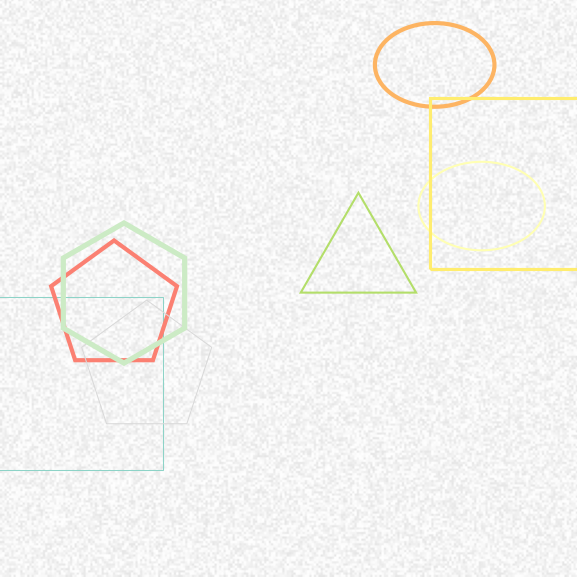[{"shape": "square", "thickness": 0.5, "radius": 0.75, "center": [0.132, 0.335]}, {"shape": "oval", "thickness": 1, "radius": 0.55, "center": [0.834, 0.642]}, {"shape": "pentagon", "thickness": 2, "radius": 0.57, "center": [0.197, 0.468]}, {"shape": "oval", "thickness": 2, "radius": 0.52, "center": [0.753, 0.887]}, {"shape": "triangle", "thickness": 1, "radius": 0.58, "center": [0.621, 0.55]}, {"shape": "pentagon", "thickness": 0.5, "radius": 0.59, "center": [0.254, 0.361]}, {"shape": "hexagon", "thickness": 2.5, "radius": 0.61, "center": [0.215, 0.492]}, {"shape": "square", "thickness": 1.5, "radius": 0.74, "center": [0.892, 0.681]}]